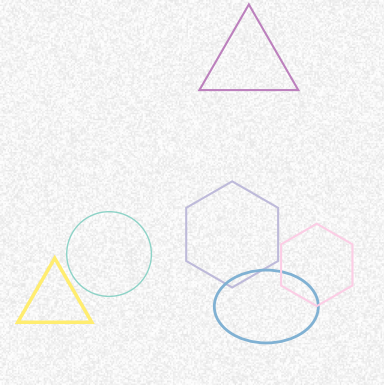[{"shape": "circle", "thickness": 1, "radius": 0.55, "center": [0.283, 0.34]}, {"shape": "hexagon", "thickness": 1.5, "radius": 0.69, "center": [0.603, 0.391]}, {"shape": "oval", "thickness": 2, "radius": 0.68, "center": [0.692, 0.204]}, {"shape": "hexagon", "thickness": 1.5, "radius": 0.53, "center": [0.823, 0.312]}, {"shape": "triangle", "thickness": 1.5, "radius": 0.74, "center": [0.646, 0.84]}, {"shape": "triangle", "thickness": 2.5, "radius": 0.56, "center": [0.142, 0.218]}]